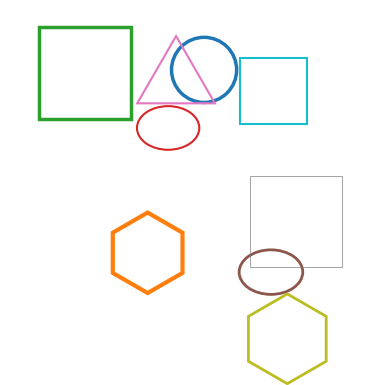[{"shape": "circle", "thickness": 2.5, "radius": 0.42, "center": [0.53, 0.818]}, {"shape": "hexagon", "thickness": 3, "radius": 0.52, "center": [0.383, 0.343]}, {"shape": "square", "thickness": 2.5, "radius": 0.6, "center": [0.221, 0.811]}, {"shape": "oval", "thickness": 1.5, "radius": 0.4, "center": [0.437, 0.668]}, {"shape": "oval", "thickness": 2, "radius": 0.41, "center": [0.704, 0.293]}, {"shape": "triangle", "thickness": 1.5, "radius": 0.58, "center": [0.457, 0.79]}, {"shape": "square", "thickness": 0.5, "radius": 0.6, "center": [0.77, 0.425]}, {"shape": "hexagon", "thickness": 2, "radius": 0.58, "center": [0.746, 0.12]}, {"shape": "square", "thickness": 1.5, "radius": 0.43, "center": [0.711, 0.764]}]